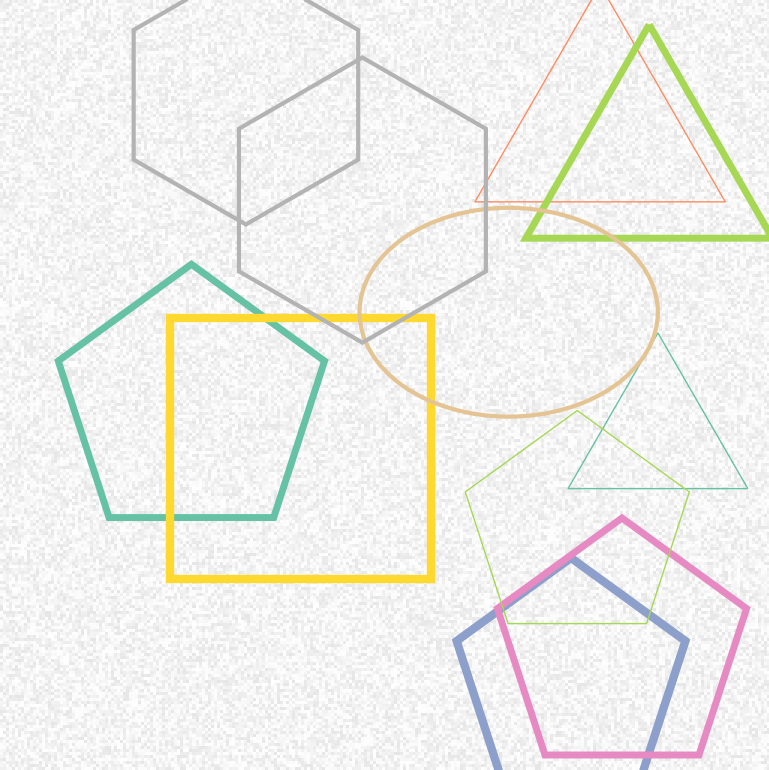[{"shape": "pentagon", "thickness": 2.5, "radius": 0.91, "center": [0.249, 0.475]}, {"shape": "triangle", "thickness": 0.5, "radius": 0.67, "center": [0.854, 0.433]}, {"shape": "triangle", "thickness": 0.5, "radius": 0.94, "center": [0.779, 0.832]}, {"shape": "pentagon", "thickness": 3, "radius": 0.78, "center": [0.742, 0.119]}, {"shape": "pentagon", "thickness": 2.5, "radius": 0.85, "center": [0.808, 0.157]}, {"shape": "triangle", "thickness": 2.5, "radius": 0.92, "center": [0.843, 0.783]}, {"shape": "pentagon", "thickness": 0.5, "radius": 0.76, "center": [0.75, 0.314]}, {"shape": "square", "thickness": 3, "radius": 0.85, "center": [0.39, 0.418]}, {"shape": "oval", "thickness": 1.5, "radius": 0.97, "center": [0.661, 0.595]}, {"shape": "hexagon", "thickness": 1.5, "radius": 0.84, "center": [0.319, 0.877]}, {"shape": "hexagon", "thickness": 1.5, "radius": 0.93, "center": [0.471, 0.74]}]